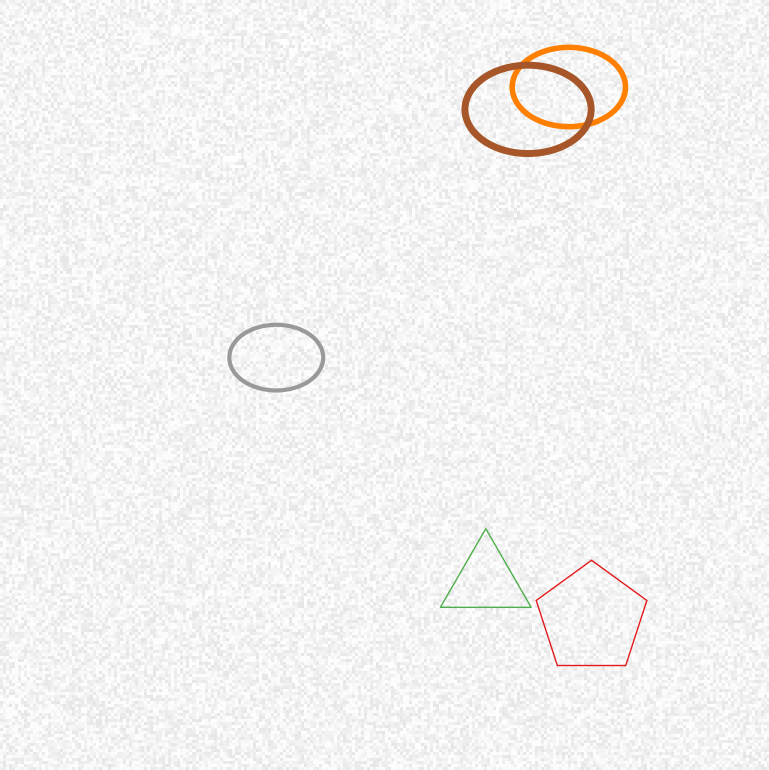[{"shape": "pentagon", "thickness": 0.5, "radius": 0.38, "center": [0.768, 0.197]}, {"shape": "triangle", "thickness": 0.5, "radius": 0.34, "center": [0.631, 0.245]}, {"shape": "oval", "thickness": 2, "radius": 0.37, "center": [0.739, 0.887]}, {"shape": "oval", "thickness": 2.5, "radius": 0.41, "center": [0.686, 0.858]}, {"shape": "oval", "thickness": 1.5, "radius": 0.3, "center": [0.359, 0.536]}]